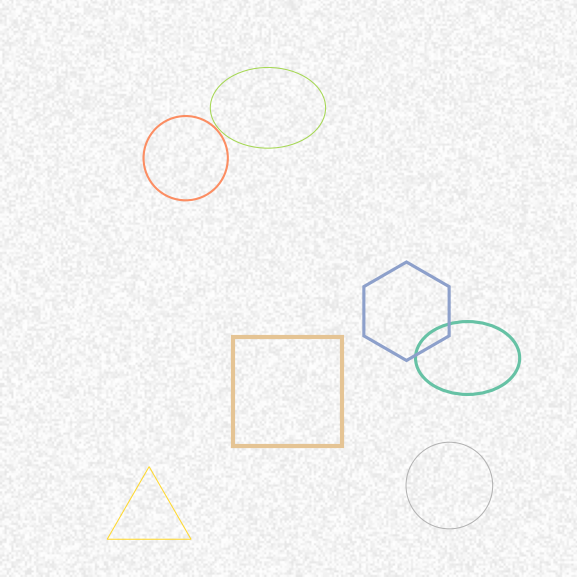[{"shape": "oval", "thickness": 1.5, "radius": 0.45, "center": [0.81, 0.379]}, {"shape": "circle", "thickness": 1, "radius": 0.36, "center": [0.322, 0.725]}, {"shape": "hexagon", "thickness": 1.5, "radius": 0.43, "center": [0.704, 0.46]}, {"shape": "oval", "thickness": 0.5, "radius": 0.5, "center": [0.464, 0.812]}, {"shape": "triangle", "thickness": 0.5, "radius": 0.42, "center": [0.258, 0.107]}, {"shape": "square", "thickness": 2, "radius": 0.47, "center": [0.498, 0.322]}, {"shape": "circle", "thickness": 0.5, "radius": 0.38, "center": [0.778, 0.158]}]